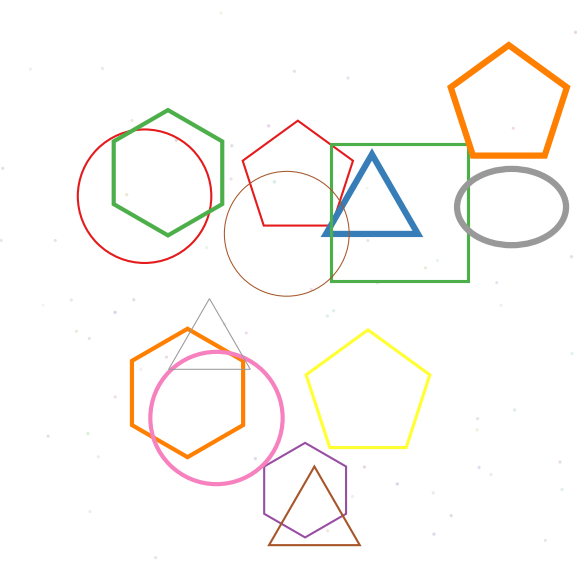[{"shape": "circle", "thickness": 1, "radius": 0.58, "center": [0.25, 0.659]}, {"shape": "pentagon", "thickness": 1, "radius": 0.5, "center": [0.516, 0.69]}, {"shape": "triangle", "thickness": 3, "radius": 0.46, "center": [0.644, 0.64]}, {"shape": "square", "thickness": 1.5, "radius": 0.59, "center": [0.691, 0.631]}, {"shape": "hexagon", "thickness": 2, "radius": 0.54, "center": [0.291, 0.7]}, {"shape": "hexagon", "thickness": 1, "radius": 0.41, "center": [0.528, 0.15]}, {"shape": "pentagon", "thickness": 3, "radius": 0.53, "center": [0.881, 0.815]}, {"shape": "hexagon", "thickness": 2, "radius": 0.56, "center": [0.325, 0.319]}, {"shape": "pentagon", "thickness": 1.5, "radius": 0.56, "center": [0.637, 0.315]}, {"shape": "triangle", "thickness": 1, "radius": 0.45, "center": [0.544, 0.101]}, {"shape": "circle", "thickness": 0.5, "radius": 0.54, "center": [0.497, 0.594]}, {"shape": "circle", "thickness": 2, "radius": 0.57, "center": [0.375, 0.275]}, {"shape": "triangle", "thickness": 0.5, "radius": 0.41, "center": [0.363, 0.4]}, {"shape": "oval", "thickness": 3, "radius": 0.47, "center": [0.886, 0.641]}]